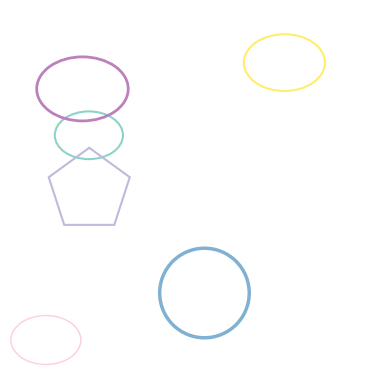[{"shape": "oval", "thickness": 1.5, "radius": 0.44, "center": [0.231, 0.649]}, {"shape": "pentagon", "thickness": 1.5, "radius": 0.55, "center": [0.232, 0.505]}, {"shape": "circle", "thickness": 2.5, "radius": 0.58, "center": [0.531, 0.239]}, {"shape": "oval", "thickness": 1, "radius": 0.45, "center": [0.119, 0.117]}, {"shape": "oval", "thickness": 2, "radius": 0.59, "center": [0.214, 0.769]}, {"shape": "oval", "thickness": 1.5, "radius": 0.53, "center": [0.739, 0.837]}]